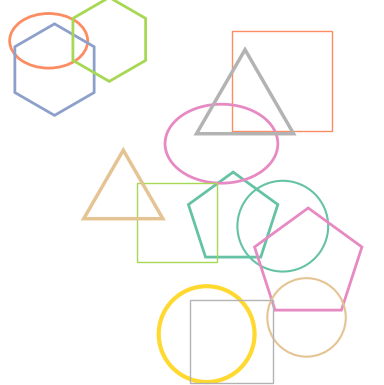[{"shape": "circle", "thickness": 1.5, "radius": 0.59, "center": [0.735, 0.413]}, {"shape": "pentagon", "thickness": 2, "radius": 0.61, "center": [0.606, 0.431]}, {"shape": "square", "thickness": 1, "radius": 0.65, "center": [0.733, 0.789]}, {"shape": "oval", "thickness": 2, "radius": 0.51, "center": [0.126, 0.894]}, {"shape": "hexagon", "thickness": 2, "radius": 0.59, "center": [0.142, 0.819]}, {"shape": "pentagon", "thickness": 2, "radius": 0.73, "center": [0.801, 0.313]}, {"shape": "oval", "thickness": 2, "radius": 0.73, "center": [0.575, 0.627]}, {"shape": "hexagon", "thickness": 2, "radius": 0.55, "center": [0.284, 0.898]}, {"shape": "square", "thickness": 1, "radius": 0.52, "center": [0.459, 0.422]}, {"shape": "circle", "thickness": 3, "radius": 0.62, "center": [0.537, 0.132]}, {"shape": "triangle", "thickness": 2.5, "radius": 0.59, "center": [0.32, 0.491]}, {"shape": "circle", "thickness": 1.5, "radius": 0.51, "center": [0.796, 0.176]}, {"shape": "triangle", "thickness": 2.5, "radius": 0.73, "center": [0.636, 0.725]}, {"shape": "square", "thickness": 1, "radius": 0.54, "center": [0.602, 0.112]}]